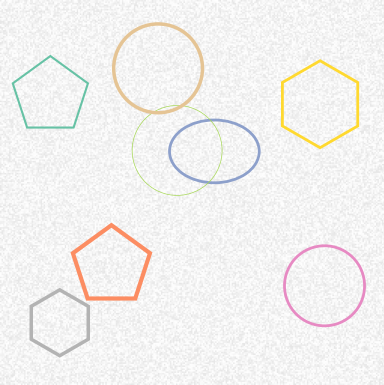[{"shape": "pentagon", "thickness": 1.5, "radius": 0.51, "center": [0.131, 0.752]}, {"shape": "pentagon", "thickness": 3, "radius": 0.53, "center": [0.289, 0.31]}, {"shape": "oval", "thickness": 2, "radius": 0.58, "center": [0.557, 0.607]}, {"shape": "circle", "thickness": 2, "radius": 0.52, "center": [0.843, 0.258]}, {"shape": "circle", "thickness": 0.5, "radius": 0.58, "center": [0.46, 0.609]}, {"shape": "hexagon", "thickness": 2, "radius": 0.56, "center": [0.831, 0.729]}, {"shape": "circle", "thickness": 2.5, "radius": 0.58, "center": [0.411, 0.823]}, {"shape": "hexagon", "thickness": 2.5, "radius": 0.43, "center": [0.155, 0.162]}]